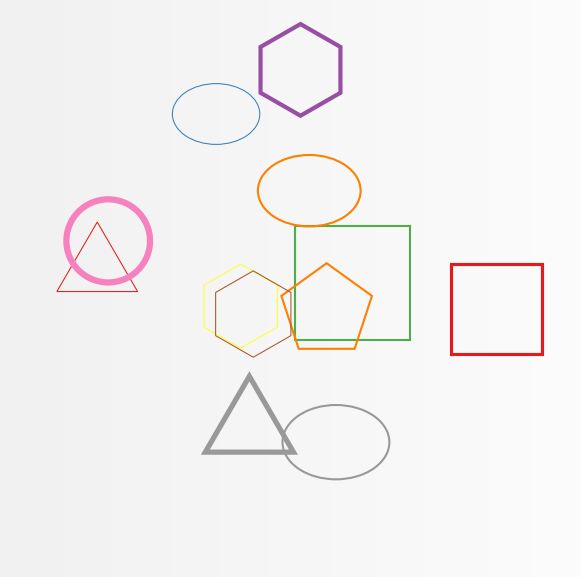[{"shape": "triangle", "thickness": 0.5, "radius": 0.4, "center": [0.167, 0.534]}, {"shape": "square", "thickness": 1.5, "radius": 0.39, "center": [0.855, 0.464]}, {"shape": "oval", "thickness": 0.5, "radius": 0.38, "center": [0.372, 0.802]}, {"shape": "square", "thickness": 1, "radius": 0.49, "center": [0.606, 0.509]}, {"shape": "hexagon", "thickness": 2, "radius": 0.4, "center": [0.517, 0.878]}, {"shape": "pentagon", "thickness": 1, "radius": 0.41, "center": [0.562, 0.461]}, {"shape": "oval", "thickness": 1, "radius": 0.44, "center": [0.532, 0.669]}, {"shape": "hexagon", "thickness": 0.5, "radius": 0.36, "center": [0.414, 0.469]}, {"shape": "hexagon", "thickness": 0.5, "radius": 0.37, "center": [0.436, 0.455]}, {"shape": "circle", "thickness": 3, "radius": 0.36, "center": [0.186, 0.582]}, {"shape": "triangle", "thickness": 2.5, "radius": 0.44, "center": [0.429, 0.26]}, {"shape": "oval", "thickness": 1, "radius": 0.46, "center": [0.578, 0.233]}]